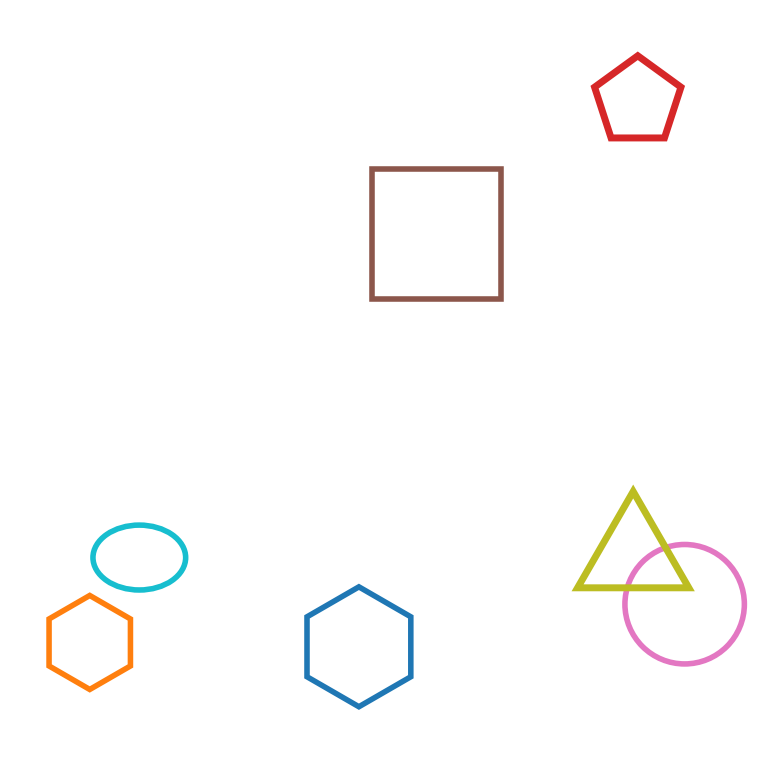[{"shape": "hexagon", "thickness": 2, "radius": 0.39, "center": [0.466, 0.16]}, {"shape": "hexagon", "thickness": 2, "radius": 0.31, "center": [0.117, 0.166]}, {"shape": "pentagon", "thickness": 2.5, "radius": 0.29, "center": [0.828, 0.869]}, {"shape": "square", "thickness": 2, "radius": 0.42, "center": [0.567, 0.696]}, {"shape": "circle", "thickness": 2, "radius": 0.39, "center": [0.889, 0.215]}, {"shape": "triangle", "thickness": 2.5, "radius": 0.42, "center": [0.822, 0.278]}, {"shape": "oval", "thickness": 2, "radius": 0.3, "center": [0.181, 0.276]}]